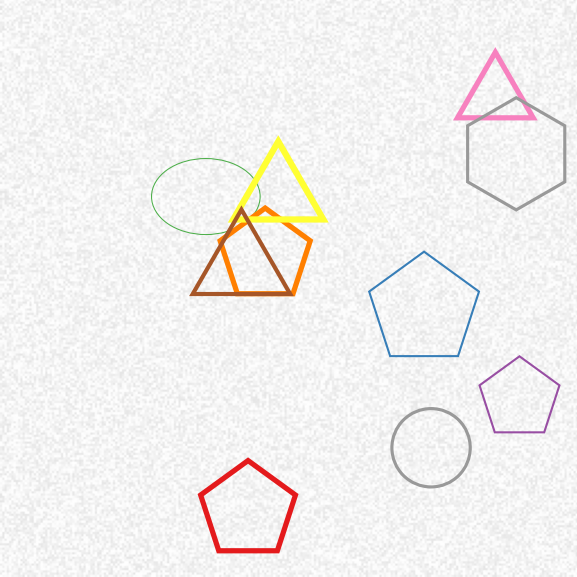[{"shape": "pentagon", "thickness": 2.5, "radius": 0.43, "center": [0.43, 0.115]}, {"shape": "pentagon", "thickness": 1, "radius": 0.5, "center": [0.734, 0.463]}, {"shape": "oval", "thickness": 0.5, "radius": 0.47, "center": [0.356, 0.659]}, {"shape": "pentagon", "thickness": 1, "radius": 0.36, "center": [0.9, 0.309]}, {"shape": "pentagon", "thickness": 2.5, "radius": 0.41, "center": [0.459, 0.557]}, {"shape": "triangle", "thickness": 3, "radius": 0.45, "center": [0.482, 0.664]}, {"shape": "triangle", "thickness": 2, "radius": 0.49, "center": [0.418, 0.539]}, {"shape": "triangle", "thickness": 2.5, "radius": 0.38, "center": [0.858, 0.833]}, {"shape": "hexagon", "thickness": 1.5, "radius": 0.49, "center": [0.894, 0.733]}, {"shape": "circle", "thickness": 1.5, "radius": 0.34, "center": [0.746, 0.224]}]